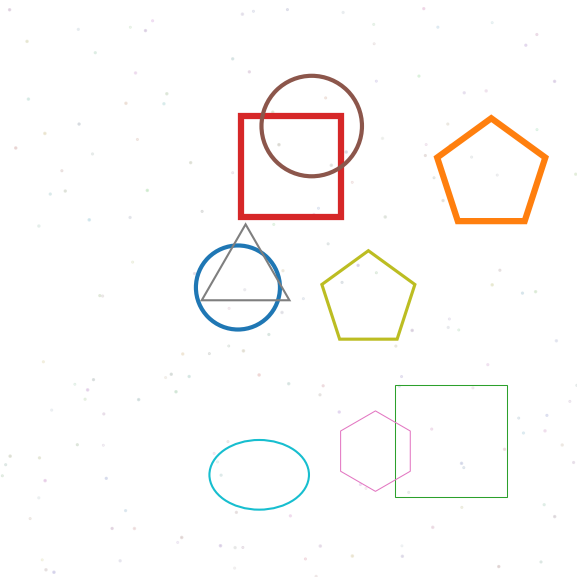[{"shape": "circle", "thickness": 2, "radius": 0.36, "center": [0.412, 0.501]}, {"shape": "pentagon", "thickness": 3, "radius": 0.49, "center": [0.851, 0.696]}, {"shape": "square", "thickness": 0.5, "radius": 0.49, "center": [0.781, 0.236]}, {"shape": "square", "thickness": 3, "radius": 0.44, "center": [0.504, 0.711]}, {"shape": "circle", "thickness": 2, "radius": 0.44, "center": [0.54, 0.781]}, {"shape": "hexagon", "thickness": 0.5, "radius": 0.35, "center": [0.65, 0.218]}, {"shape": "triangle", "thickness": 1, "radius": 0.44, "center": [0.425, 0.523]}, {"shape": "pentagon", "thickness": 1.5, "radius": 0.42, "center": [0.638, 0.48]}, {"shape": "oval", "thickness": 1, "radius": 0.43, "center": [0.449, 0.177]}]